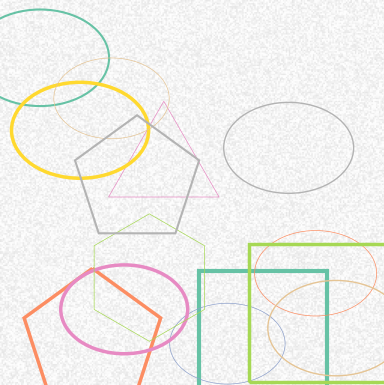[{"shape": "square", "thickness": 3, "radius": 0.83, "center": [0.684, 0.13]}, {"shape": "oval", "thickness": 1.5, "radius": 0.9, "center": [0.104, 0.85]}, {"shape": "pentagon", "thickness": 2.5, "radius": 0.93, "center": [0.24, 0.116]}, {"shape": "oval", "thickness": 0.5, "radius": 0.79, "center": [0.82, 0.29]}, {"shape": "oval", "thickness": 0.5, "radius": 0.75, "center": [0.591, 0.107]}, {"shape": "triangle", "thickness": 0.5, "radius": 0.83, "center": [0.425, 0.571]}, {"shape": "oval", "thickness": 2.5, "radius": 0.82, "center": [0.323, 0.197]}, {"shape": "square", "thickness": 2.5, "radius": 0.9, "center": [0.828, 0.187]}, {"shape": "hexagon", "thickness": 0.5, "radius": 0.83, "center": [0.388, 0.279]}, {"shape": "oval", "thickness": 2.5, "radius": 0.89, "center": [0.208, 0.662]}, {"shape": "oval", "thickness": 1, "radius": 0.88, "center": [0.873, 0.148]}, {"shape": "oval", "thickness": 0.5, "radius": 0.75, "center": [0.29, 0.745]}, {"shape": "oval", "thickness": 1, "radius": 0.84, "center": [0.75, 0.616]}, {"shape": "pentagon", "thickness": 1.5, "radius": 0.85, "center": [0.356, 0.531]}]